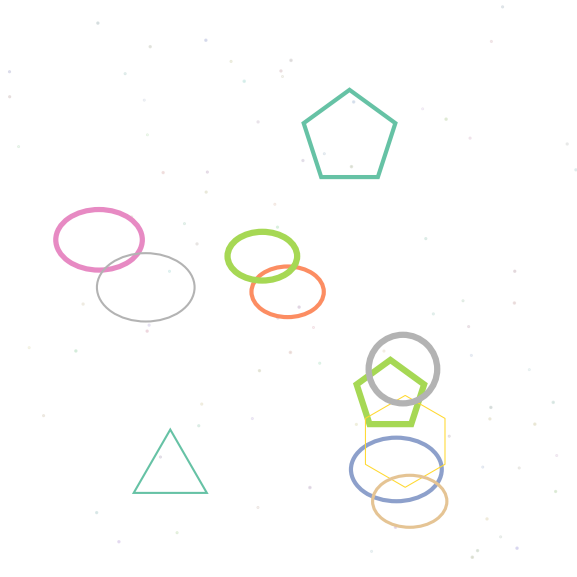[{"shape": "triangle", "thickness": 1, "radius": 0.37, "center": [0.295, 0.182]}, {"shape": "pentagon", "thickness": 2, "radius": 0.42, "center": [0.605, 0.76]}, {"shape": "oval", "thickness": 2, "radius": 0.31, "center": [0.498, 0.494]}, {"shape": "oval", "thickness": 2, "radius": 0.39, "center": [0.686, 0.186]}, {"shape": "oval", "thickness": 2.5, "radius": 0.37, "center": [0.172, 0.584]}, {"shape": "oval", "thickness": 3, "radius": 0.3, "center": [0.454, 0.556]}, {"shape": "pentagon", "thickness": 3, "radius": 0.31, "center": [0.676, 0.314]}, {"shape": "hexagon", "thickness": 0.5, "radius": 0.4, "center": [0.702, 0.235]}, {"shape": "oval", "thickness": 1.5, "radius": 0.32, "center": [0.709, 0.131]}, {"shape": "oval", "thickness": 1, "radius": 0.42, "center": [0.252, 0.502]}, {"shape": "circle", "thickness": 3, "radius": 0.3, "center": [0.698, 0.36]}]